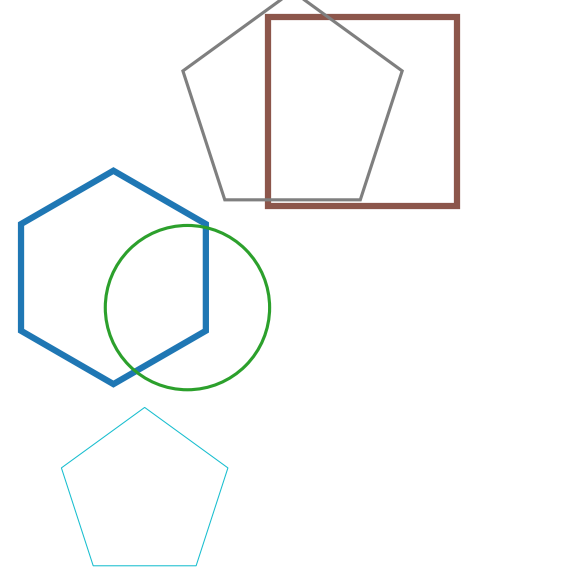[{"shape": "hexagon", "thickness": 3, "radius": 0.92, "center": [0.196, 0.519]}, {"shape": "circle", "thickness": 1.5, "radius": 0.71, "center": [0.325, 0.466]}, {"shape": "square", "thickness": 3, "radius": 0.82, "center": [0.627, 0.807]}, {"shape": "pentagon", "thickness": 1.5, "radius": 1.0, "center": [0.507, 0.815]}, {"shape": "pentagon", "thickness": 0.5, "radius": 0.76, "center": [0.25, 0.142]}]